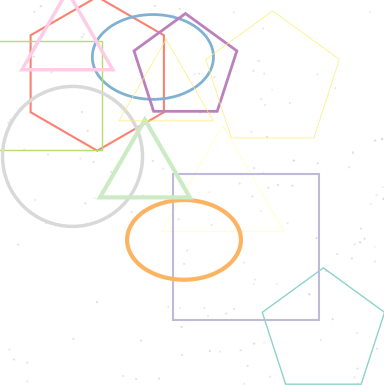[{"shape": "pentagon", "thickness": 1, "radius": 0.83, "center": [0.84, 0.137]}, {"shape": "triangle", "thickness": 0.5, "radius": 0.92, "center": [0.579, 0.491]}, {"shape": "square", "thickness": 1.5, "radius": 0.95, "center": [0.639, 0.358]}, {"shape": "hexagon", "thickness": 1.5, "radius": 1.0, "center": [0.253, 0.808]}, {"shape": "oval", "thickness": 2, "radius": 0.79, "center": [0.397, 0.852]}, {"shape": "oval", "thickness": 3, "radius": 0.74, "center": [0.478, 0.377]}, {"shape": "square", "thickness": 1, "radius": 0.71, "center": [0.123, 0.752]}, {"shape": "triangle", "thickness": 2.5, "radius": 0.68, "center": [0.175, 0.887]}, {"shape": "circle", "thickness": 2.5, "radius": 0.91, "center": [0.188, 0.594]}, {"shape": "pentagon", "thickness": 2, "radius": 0.7, "center": [0.482, 0.824]}, {"shape": "triangle", "thickness": 3, "radius": 0.67, "center": [0.376, 0.555]}, {"shape": "pentagon", "thickness": 0.5, "radius": 0.91, "center": [0.708, 0.789]}, {"shape": "triangle", "thickness": 0.5, "radius": 0.71, "center": [0.431, 0.757]}]